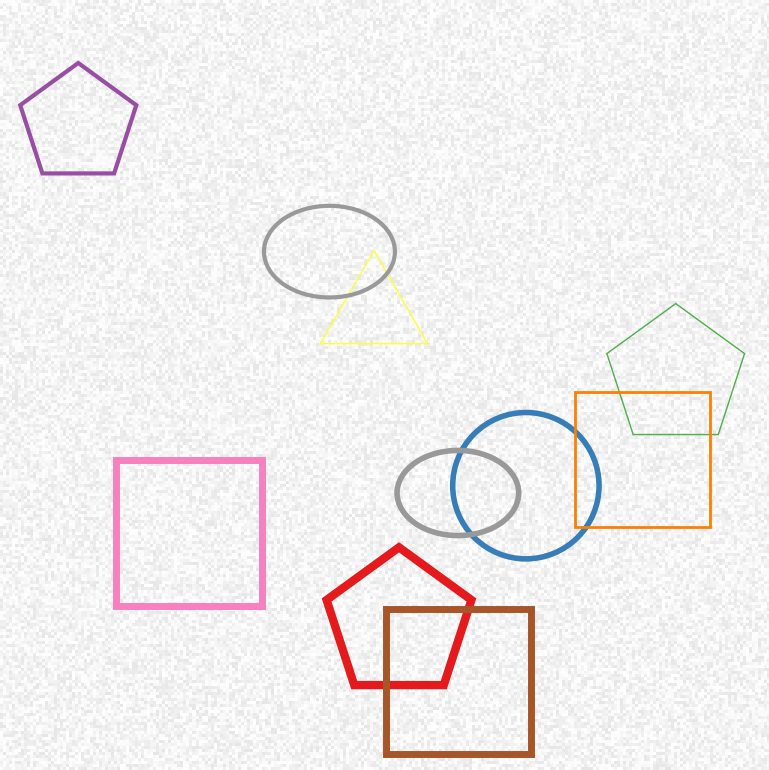[{"shape": "pentagon", "thickness": 3, "radius": 0.49, "center": [0.518, 0.19]}, {"shape": "circle", "thickness": 2, "radius": 0.48, "center": [0.683, 0.369]}, {"shape": "pentagon", "thickness": 0.5, "radius": 0.47, "center": [0.878, 0.512]}, {"shape": "pentagon", "thickness": 1.5, "radius": 0.4, "center": [0.102, 0.839]}, {"shape": "square", "thickness": 1, "radius": 0.44, "center": [0.835, 0.403]}, {"shape": "triangle", "thickness": 0.5, "radius": 0.4, "center": [0.486, 0.594]}, {"shape": "square", "thickness": 2.5, "radius": 0.47, "center": [0.595, 0.115]}, {"shape": "square", "thickness": 2.5, "radius": 0.48, "center": [0.245, 0.308]}, {"shape": "oval", "thickness": 1.5, "radius": 0.43, "center": [0.428, 0.673]}, {"shape": "oval", "thickness": 2, "radius": 0.39, "center": [0.595, 0.36]}]